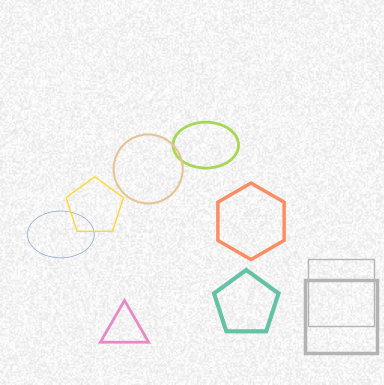[{"shape": "pentagon", "thickness": 3, "radius": 0.44, "center": [0.64, 0.211]}, {"shape": "hexagon", "thickness": 2.5, "radius": 0.5, "center": [0.652, 0.425]}, {"shape": "oval", "thickness": 0.5, "radius": 0.43, "center": [0.158, 0.391]}, {"shape": "triangle", "thickness": 2, "radius": 0.36, "center": [0.323, 0.147]}, {"shape": "oval", "thickness": 2, "radius": 0.43, "center": [0.535, 0.623]}, {"shape": "pentagon", "thickness": 1, "radius": 0.39, "center": [0.246, 0.463]}, {"shape": "circle", "thickness": 1.5, "radius": 0.45, "center": [0.385, 0.561]}, {"shape": "square", "thickness": 1, "radius": 0.43, "center": [0.886, 0.241]}, {"shape": "square", "thickness": 2.5, "radius": 0.47, "center": [0.886, 0.178]}]